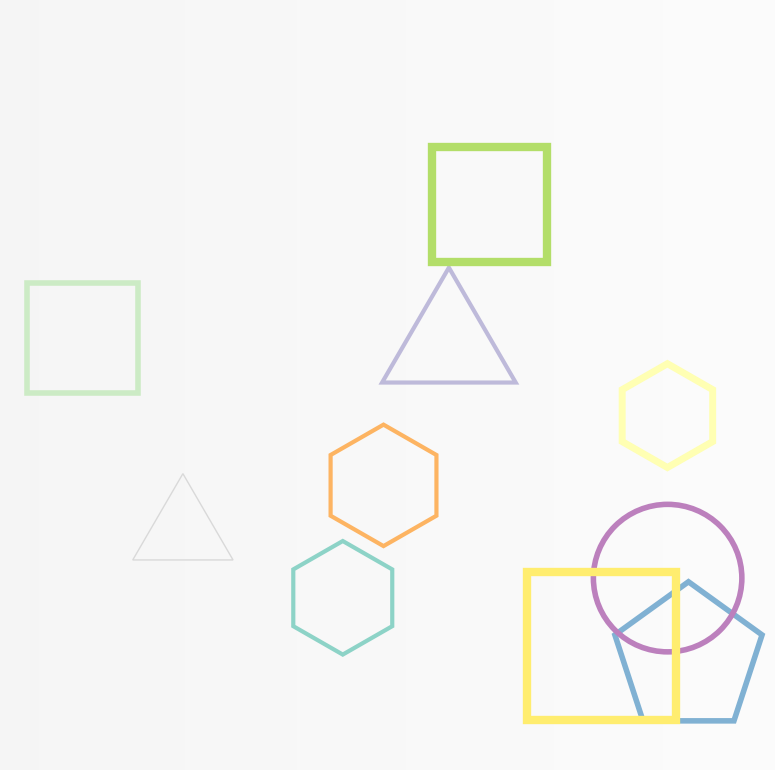[{"shape": "hexagon", "thickness": 1.5, "radius": 0.37, "center": [0.442, 0.224]}, {"shape": "hexagon", "thickness": 2.5, "radius": 0.34, "center": [0.861, 0.46]}, {"shape": "triangle", "thickness": 1.5, "radius": 0.5, "center": [0.579, 0.553]}, {"shape": "pentagon", "thickness": 2, "radius": 0.5, "center": [0.888, 0.145]}, {"shape": "hexagon", "thickness": 1.5, "radius": 0.39, "center": [0.495, 0.37]}, {"shape": "square", "thickness": 3, "radius": 0.37, "center": [0.632, 0.734]}, {"shape": "triangle", "thickness": 0.5, "radius": 0.37, "center": [0.236, 0.31]}, {"shape": "circle", "thickness": 2, "radius": 0.48, "center": [0.861, 0.249]}, {"shape": "square", "thickness": 2, "radius": 0.36, "center": [0.106, 0.561]}, {"shape": "square", "thickness": 3, "radius": 0.48, "center": [0.776, 0.161]}]